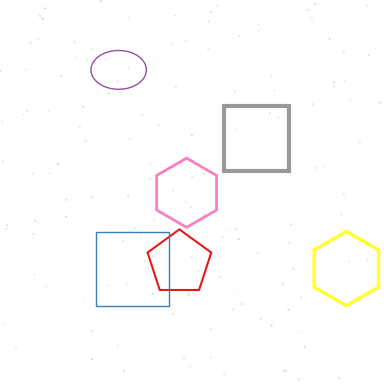[{"shape": "pentagon", "thickness": 1.5, "radius": 0.43, "center": [0.466, 0.317]}, {"shape": "square", "thickness": 1, "radius": 0.48, "center": [0.344, 0.301]}, {"shape": "oval", "thickness": 1, "radius": 0.36, "center": [0.308, 0.818]}, {"shape": "hexagon", "thickness": 2.5, "radius": 0.48, "center": [0.9, 0.302]}, {"shape": "hexagon", "thickness": 2, "radius": 0.45, "center": [0.485, 0.499]}, {"shape": "square", "thickness": 3, "radius": 0.42, "center": [0.665, 0.64]}]